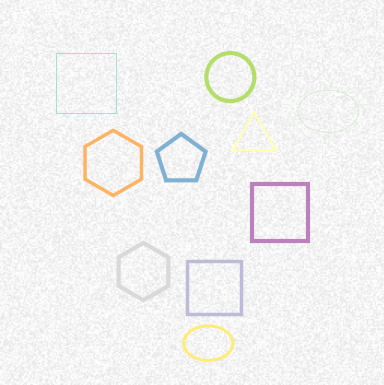[{"shape": "square", "thickness": 0.5, "radius": 0.4, "center": [0.224, 0.785]}, {"shape": "triangle", "thickness": 1.5, "radius": 0.33, "center": [0.661, 0.643]}, {"shape": "square", "thickness": 2.5, "radius": 0.35, "center": [0.556, 0.253]}, {"shape": "pentagon", "thickness": 3, "radius": 0.33, "center": [0.471, 0.586]}, {"shape": "hexagon", "thickness": 2.5, "radius": 0.42, "center": [0.294, 0.577]}, {"shape": "circle", "thickness": 3, "radius": 0.31, "center": [0.598, 0.8]}, {"shape": "hexagon", "thickness": 3, "radius": 0.37, "center": [0.373, 0.295]}, {"shape": "square", "thickness": 3, "radius": 0.37, "center": [0.727, 0.448]}, {"shape": "oval", "thickness": 0.5, "radius": 0.39, "center": [0.852, 0.711]}, {"shape": "oval", "thickness": 2, "radius": 0.32, "center": [0.541, 0.109]}]